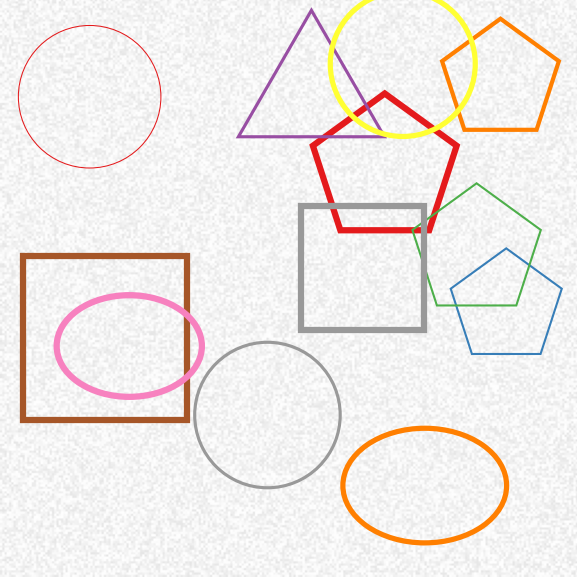[{"shape": "circle", "thickness": 0.5, "radius": 0.62, "center": [0.155, 0.832]}, {"shape": "pentagon", "thickness": 3, "radius": 0.65, "center": [0.666, 0.706]}, {"shape": "pentagon", "thickness": 1, "radius": 0.51, "center": [0.877, 0.468]}, {"shape": "pentagon", "thickness": 1, "radius": 0.58, "center": [0.825, 0.565]}, {"shape": "triangle", "thickness": 1.5, "radius": 0.73, "center": [0.539, 0.835]}, {"shape": "pentagon", "thickness": 2, "radius": 0.53, "center": [0.867, 0.86]}, {"shape": "oval", "thickness": 2.5, "radius": 0.71, "center": [0.736, 0.158]}, {"shape": "circle", "thickness": 2.5, "radius": 0.63, "center": [0.697, 0.888]}, {"shape": "square", "thickness": 3, "radius": 0.71, "center": [0.182, 0.414]}, {"shape": "oval", "thickness": 3, "radius": 0.63, "center": [0.224, 0.4]}, {"shape": "circle", "thickness": 1.5, "radius": 0.63, "center": [0.463, 0.28]}, {"shape": "square", "thickness": 3, "radius": 0.53, "center": [0.628, 0.535]}]